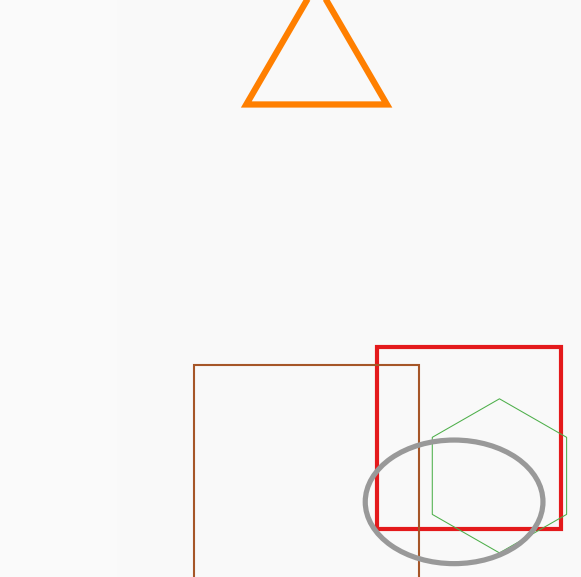[{"shape": "square", "thickness": 2, "radius": 0.79, "center": [0.807, 0.241]}, {"shape": "hexagon", "thickness": 0.5, "radius": 0.67, "center": [0.859, 0.175]}, {"shape": "triangle", "thickness": 3, "radius": 0.7, "center": [0.545, 0.888]}, {"shape": "square", "thickness": 1, "radius": 0.97, "center": [0.527, 0.174]}, {"shape": "oval", "thickness": 2.5, "radius": 0.76, "center": [0.781, 0.13]}]